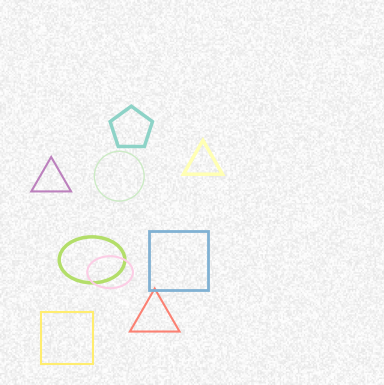[{"shape": "pentagon", "thickness": 2.5, "radius": 0.29, "center": [0.341, 0.666]}, {"shape": "triangle", "thickness": 2.5, "radius": 0.29, "center": [0.527, 0.577]}, {"shape": "triangle", "thickness": 1.5, "radius": 0.37, "center": [0.402, 0.176]}, {"shape": "square", "thickness": 2, "radius": 0.38, "center": [0.464, 0.323]}, {"shape": "oval", "thickness": 2.5, "radius": 0.43, "center": [0.239, 0.325]}, {"shape": "oval", "thickness": 1.5, "radius": 0.3, "center": [0.286, 0.293]}, {"shape": "triangle", "thickness": 1.5, "radius": 0.3, "center": [0.133, 0.533]}, {"shape": "circle", "thickness": 1, "radius": 0.32, "center": [0.31, 0.542]}, {"shape": "square", "thickness": 1.5, "radius": 0.34, "center": [0.174, 0.123]}]